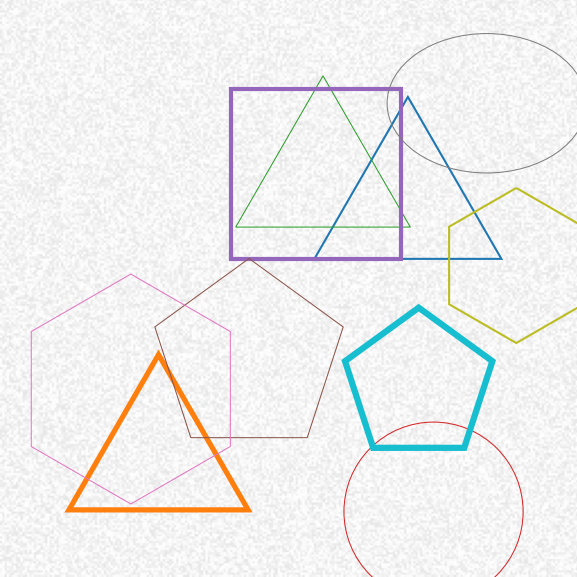[{"shape": "triangle", "thickness": 1, "radius": 0.93, "center": [0.706, 0.644]}, {"shape": "triangle", "thickness": 2.5, "radius": 0.9, "center": [0.275, 0.206]}, {"shape": "triangle", "thickness": 0.5, "radius": 0.87, "center": [0.559, 0.693]}, {"shape": "circle", "thickness": 0.5, "radius": 0.78, "center": [0.751, 0.113]}, {"shape": "square", "thickness": 2, "radius": 0.73, "center": [0.547, 0.698]}, {"shape": "pentagon", "thickness": 0.5, "radius": 0.86, "center": [0.431, 0.38]}, {"shape": "hexagon", "thickness": 0.5, "radius": 1.0, "center": [0.227, 0.326]}, {"shape": "oval", "thickness": 0.5, "radius": 0.86, "center": [0.843, 0.82]}, {"shape": "hexagon", "thickness": 1, "radius": 0.67, "center": [0.894, 0.539]}, {"shape": "pentagon", "thickness": 3, "radius": 0.67, "center": [0.725, 0.332]}]